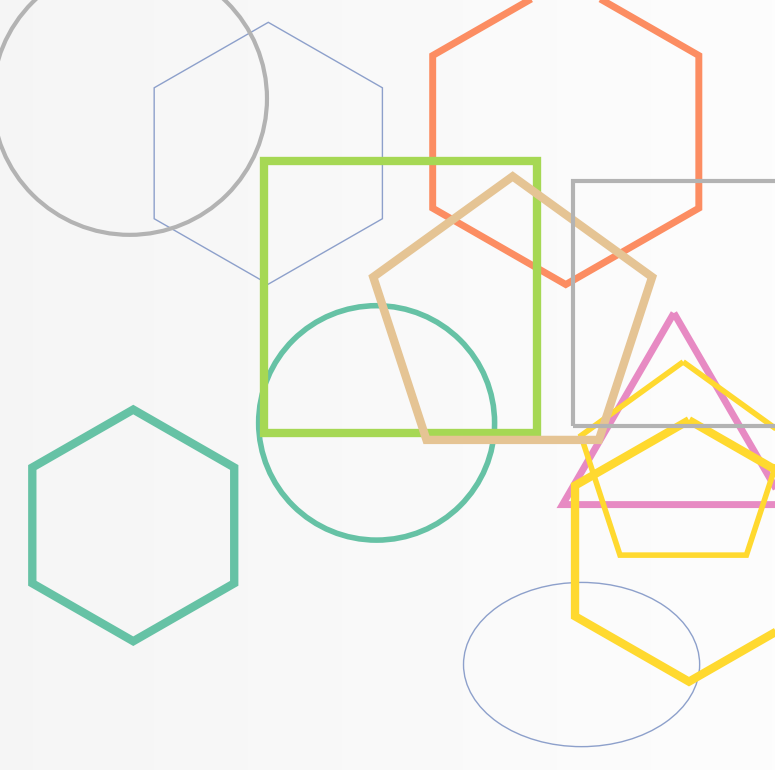[{"shape": "hexagon", "thickness": 3, "radius": 0.75, "center": [0.172, 0.318]}, {"shape": "circle", "thickness": 2, "radius": 0.76, "center": [0.486, 0.451]}, {"shape": "hexagon", "thickness": 2.5, "radius": 0.99, "center": [0.73, 0.829]}, {"shape": "oval", "thickness": 0.5, "radius": 0.76, "center": [0.75, 0.137]}, {"shape": "hexagon", "thickness": 0.5, "radius": 0.85, "center": [0.346, 0.801]}, {"shape": "triangle", "thickness": 2.5, "radius": 0.83, "center": [0.87, 0.428]}, {"shape": "square", "thickness": 3, "radius": 0.88, "center": [0.517, 0.614]}, {"shape": "hexagon", "thickness": 3, "radius": 0.85, "center": [0.889, 0.285]}, {"shape": "pentagon", "thickness": 2, "radius": 0.69, "center": [0.882, 0.391]}, {"shape": "pentagon", "thickness": 3, "radius": 0.95, "center": [0.662, 0.582]}, {"shape": "circle", "thickness": 1.5, "radius": 0.89, "center": [0.167, 0.872]}, {"shape": "square", "thickness": 1.5, "radius": 0.8, "center": [0.899, 0.606]}]